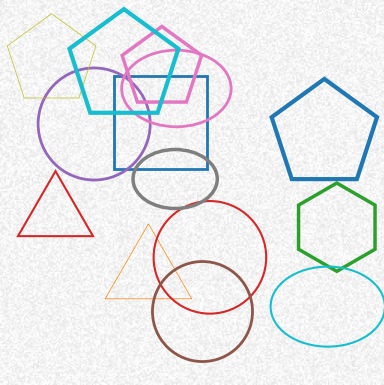[{"shape": "pentagon", "thickness": 3, "radius": 0.72, "center": [0.842, 0.651]}, {"shape": "square", "thickness": 2, "radius": 0.6, "center": [0.417, 0.682]}, {"shape": "triangle", "thickness": 0.5, "radius": 0.65, "center": [0.386, 0.289]}, {"shape": "hexagon", "thickness": 2.5, "radius": 0.57, "center": [0.875, 0.41]}, {"shape": "triangle", "thickness": 1.5, "radius": 0.56, "center": [0.144, 0.443]}, {"shape": "circle", "thickness": 1.5, "radius": 0.73, "center": [0.545, 0.332]}, {"shape": "circle", "thickness": 2, "radius": 0.73, "center": [0.245, 0.678]}, {"shape": "circle", "thickness": 2, "radius": 0.65, "center": [0.526, 0.191]}, {"shape": "pentagon", "thickness": 2.5, "radius": 0.54, "center": [0.42, 0.823]}, {"shape": "oval", "thickness": 2, "radius": 0.71, "center": [0.458, 0.77]}, {"shape": "oval", "thickness": 2.5, "radius": 0.55, "center": [0.455, 0.535]}, {"shape": "pentagon", "thickness": 0.5, "radius": 0.61, "center": [0.134, 0.843]}, {"shape": "oval", "thickness": 1.5, "radius": 0.74, "center": [0.851, 0.204]}, {"shape": "pentagon", "thickness": 3, "radius": 0.74, "center": [0.322, 0.827]}]